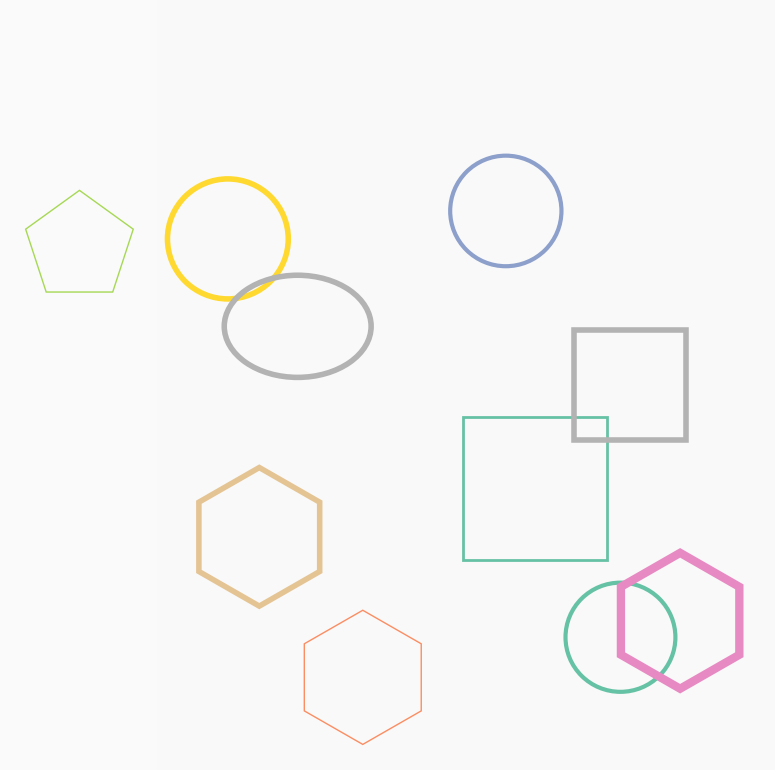[{"shape": "circle", "thickness": 1.5, "radius": 0.35, "center": [0.801, 0.172]}, {"shape": "square", "thickness": 1, "radius": 0.46, "center": [0.691, 0.365]}, {"shape": "hexagon", "thickness": 0.5, "radius": 0.44, "center": [0.468, 0.12]}, {"shape": "circle", "thickness": 1.5, "radius": 0.36, "center": [0.653, 0.726]}, {"shape": "hexagon", "thickness": 3, "radius": 0.44, "center": [0.878, 0.194]}, {"shape": "pentagon", "thickness": 0.5, "radius": 0.36, "center": [0.103, 0.68]}, {"shape": "circle", "thickness": 2, "radius": 0.39, "center": [0.294, 0.69]}, {"shape": "hexagon", "thickness": 2, "radius": 0.45, "center": [0.335, 0.303]}, {"shape": "oval", "thickness": 2, "radius": 0.47, "center": [0.384, 0.576]}, {"shape": "square", "thickness": 2, "radius": 0.36, "center": [0.813, 0.5]}]